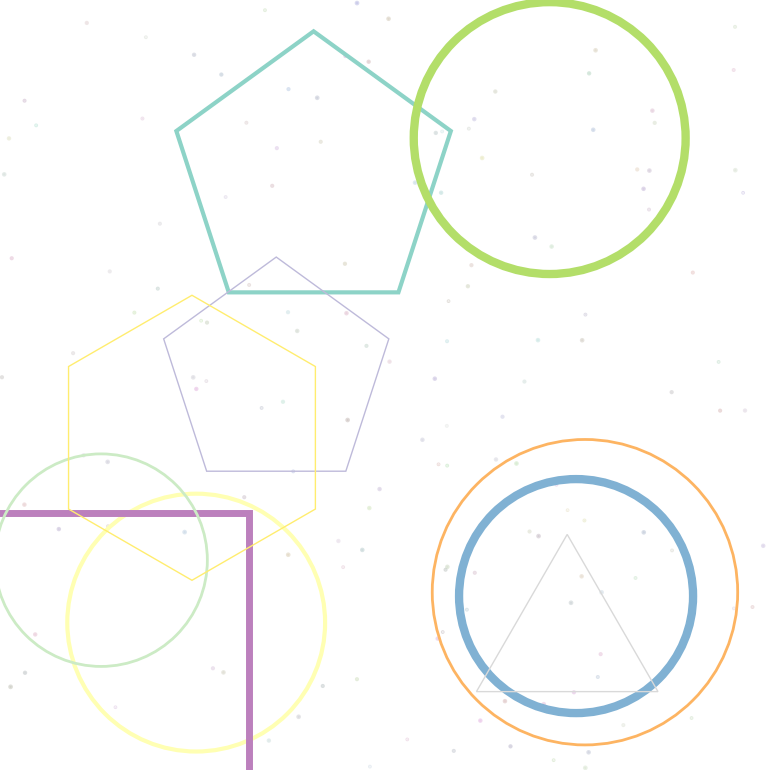[{"shape": "pentagon", "thickness": 1.5, "radius": 0.94, "center": [0.407, 0.772]}, {"shape": "circle", "thickness": 1.5, "radius": 0.84, "center": [0.255, 0.191]}, {"shape": "pentagon", "thickness": 0.5, "radius": 0.77, "center": [0.359, 0.512]}, {"shape": "circle", "thickness": 3, "radius": 0.76, "center": [0.748, 0.226]}, {"shape": "circle", "thickness": 1, "radius": 0.99, "center": [0.76, 0.231]}, {"shape": "circle", "thickness": 3, "radius": 0.88, "center": [0.714, 0.821]}, {"shape": "triangle", "thickness": 0.5, "radius": 0.68, "center": [0.737, 0.17]}, {"shape": "square", "thickness": 2.5, "radius": 0.97, "center": [0.129, 0.14]}, {"shape": "circle", "thickness": 1, "radius": 0.69, "center": [0.131, 0.273]}, {"shape": "hexagon", "thickness": 0.5, "radius": 0.93, "center": [0.249, 0.431]}]